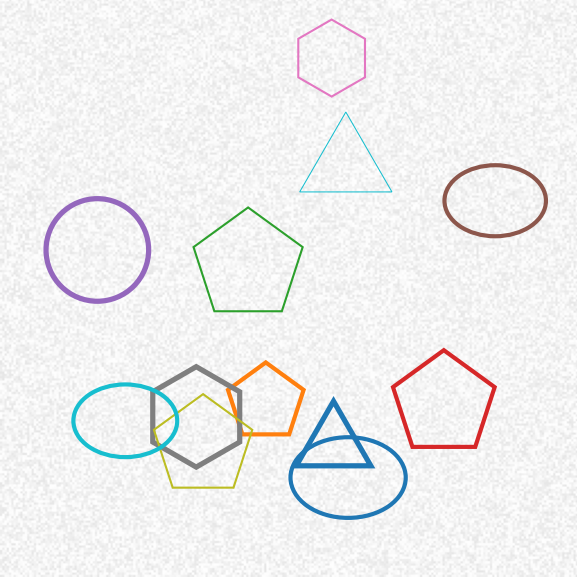[{"shape": "oval", "thickness": 2, "radius": 0.5, "center": [0.603, 0.172]}, {"shape": "triangle", "thickness": 2.5, "radius": 0.37, "center": [0.578, 0.23]}, {"shape": "pentagon", "thickness": 2, "radius": 0.34, "center": [0.46, 0.303]}, {"shape": "pentagon", "thickness": 1, "radius": 0.5, "center": [0.43, 0.541]}, {"shape": "pentagon", "thickness": 2, "radius": 0.46, "center": [0.769, 0.3]}, {"shape": "circle", "thickness": 2.5, "radius": 0.44, "center": [0.169, 0.566]}, {"shape": "oval", "thickness": 2, "radius": 0.44, "center": [0.858, 0.652]}, {"shape": "hexagon", "thickness": 1, "radius": 0.33, "center": [0.574, 0.899]}, {"shape": "hexagon", "thickness": 2.5, "radius": 0.43, "center": [0.34, 0.277]}, {"shape": "pentagon", "thickness": 1, "radius": 0.45, "center": [0.352, 0.227]}, {"shape": "oval", "thickness": 2, "radius": 0.45, "center": [0.217, 0.271]}, {"shape": "triangle", "thickness": 0.5, "radius": 0.46, "center": [0.599, 0.713]}]